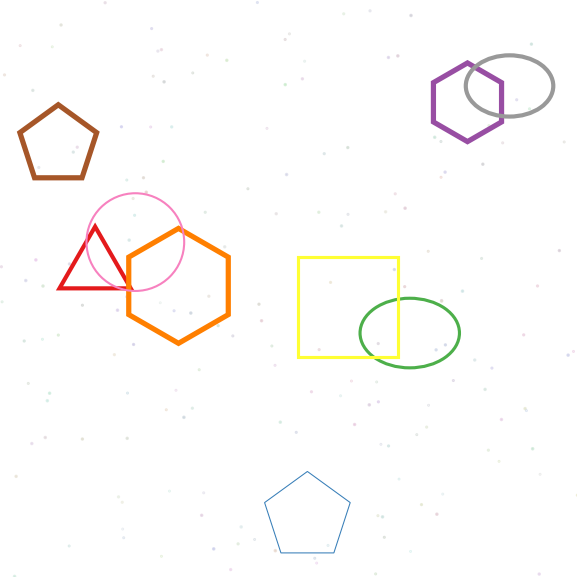[{"shape": "triangle", "thickness": 2, "radius": 0.36, "center": [0.165, 0.535]}, {"shape": "pentagon", "thickness": 0.5, "radius": 0.39, "center": [0.532, 0.105]}, {"shape": "oval", "thickness": 1.5, "radius": 0.43, "center": [0.71, 0.422]}, {"shape": "hexagon", "thickness": 2.5, "radius": 0.34, "center": [0.81, 0.822]}, {"shape": "hexagon", "thickness": 2.5, "radius": 0.5, "center": [0.309, 0.504]}, {"shape": "square", "thickness": 1.5, "radius": 0.43, "center": [0.603, 0.467]}, {"shape": "pentagon", "thickness": 2.5, "radius": 0.35, "center": [0.101, 0.748]}, {"shape": "circle", "thickness": 1, "radius": 0.42, "center": [0.234, 0.58]}, {"shape": "oval", "thickness": 2, "radius": 0.38, "center": [0.882, 0.85]}]